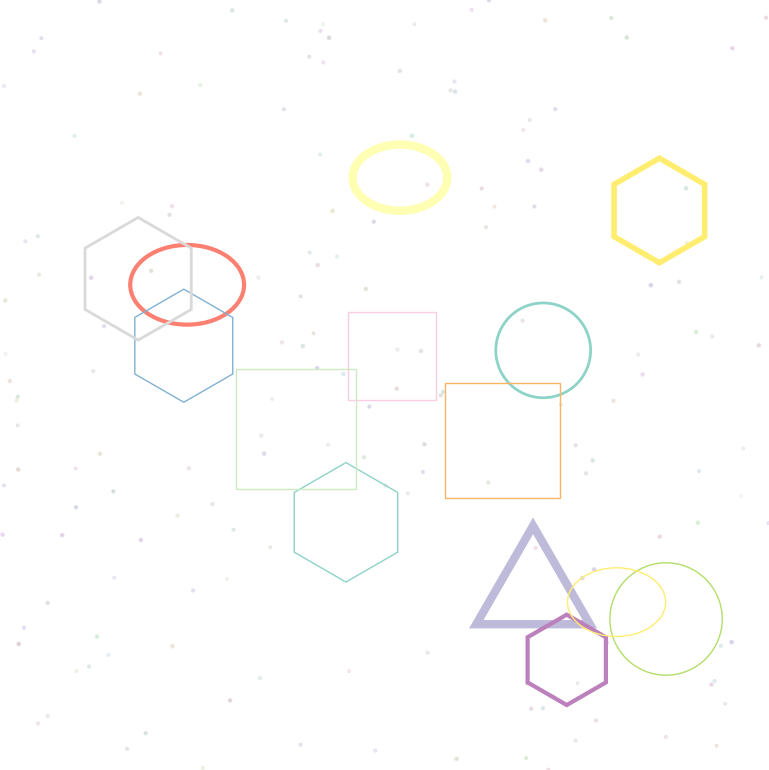[{"shape": "circle", "thickness": 1, "radius": 0.31, "center": [0.705, 0.545]}, {"shape": "hexagon", "thickness": 0.5, "radius": 0.39, "center": [0.449, 0.322]}, {"shape": "oval", "thickness": 3, "radius": 0.31, "center": [0.519, 0.769]}, {"shape": "triangle", "thickness": 3, "radius": 0.43, "center": [0.692, 0.232]}, {"shape": "oval", "thickness": 1.5, "radius": 0.37, "center": [0.243, 0.63]}, {"shape": "hexagon", "thickness": 0.5, "radius": 0.37, "center": [0.239, 0.551]}, {"shape": "square", "thickness": 0.5, "radius": 0.37, "center": [0.652, 0.428]}, {"shape": "circle", "thickness": 0.5, "radius": 0.36, "center": [0.865, 0.196]}, {"shape": "square", "thickness": 0.5, "radius": 0.29, "center": [0.509, 0.538]}, {"shape": "hexagon", "thickness": 1, "radius": 0.4, "center": [0.179, 0.638]}, {"shape": "hexagon", "thickness": 1.5, "radius": 0.29, "center": [0.736, 0.143]}, {"shape": "square", "thickness": 0.5, "radius": 0.39, "center": [0.384, 0.442]}, {"shape": "oval", "thickness": 0.5, "radius": 0.32, "center": [0.801, 0.218]}, {"shape": "hexagon", "thickness": 2, "radius": 0.34, "center": [0.856, 0.727]}]